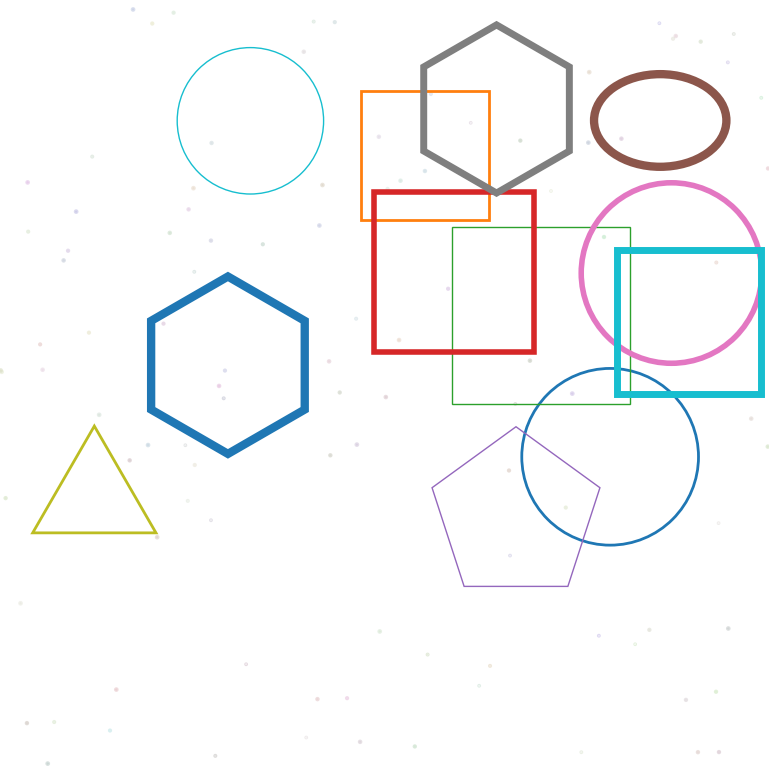[{"shape": "hexagon", "thickness": 3, "radius": 0.58, "center": [0.296, 0.526]}, {"shape": "circle", "thickness": 1, "radius": 0.57, "center": [0.792, 0.407]}, {"shape": "square", "thickness": 1, "radius": 0.42, "center": [0.552, 0.798]}, {"shape": "square", "thickness": 0.5, "radius": 0.58, "center": [0.702, 0.59]}, {"shape": "square", "thickness": 2, "radius": 0.52, "center": [0.59, 0.646]}, {"shape": "pentagon", "thickness": 0.5, "radius": 0.57, "center": [0.67, 0.331]}, {"shape": "oval", "thickness": 3, "radius": 0.43, "center": [0.857, 0.844]}, {"shape": "circle", "thickness": 2, "radius": 0.59, "center": [0.872, 0.645]}, {"shape": "hexagon", "thickness": 2.5, "radius": 0.55, "center": [0.645, 0.858]}, {"shape": "triangle", "thickness": 1, "radius": 0.46, "center": [0.123, 0.354]}, {"shape": "square", "thickness": 2.5, "radius": 0.47, "center": [0.895, 0.581]}, {"shape": "circle", "thickness": 0.5, "radius": 0.48, "center": [0.325, 0.843]}]